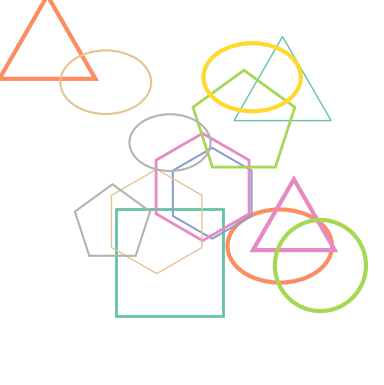[{"shape": "triangle", "thickness": 1, "radius": 0.73, "center": [0.734, 0.76]}, {"shape": "square", "thickness": 2, "radius": 0.69, "center": [0.44, 0.319]}, {"shape": "triangle", "thickness": 3, "radius": 0.72, "center": [0.123, 0.867]}, {"shape": "oval", "thickness": 3, "radius": 0.68, "center": [0.727, 0.361]}, {"shape": "hexagon", "thickness": 1.5, "radius": 0.59, "center": [0.551, 0.498]}, {"shape": "triangle", "thickness": 3, "radius": 0.61, "center": [0.763, 0.412]}, {"shape": "hexagon", "thickness": 2, "radius": 0.7, "center": [0.526, 0.514]}, {"shape": "pentagon", "thickness": 2, "radius": 0.7, "center": [0.633, 0.678]}, {"shape": "circle", "thickness": 3, "radius": 0.59, "center": [0.832, 0.31]}, {"shape": "oval", "thickness": 3, "radius": 0.63, "center": [0.655, 0.799]}, {"shape": "oval", "thickness": 1.5, "radius": 0.59, "center": [0.275, 0.786]}, {"shape": "hexagon", "thickness": 1, "radius": 0.68, "center": [0.407, 0.425]}, {"shape": "pentagon", "thickness": 1.5, "radius": 0.51, "center": [0.292, 0.419]}, {"shape": "oval", "thickness": 1.5, "radius": 0.53, "center": [0.441, 0.63]}]